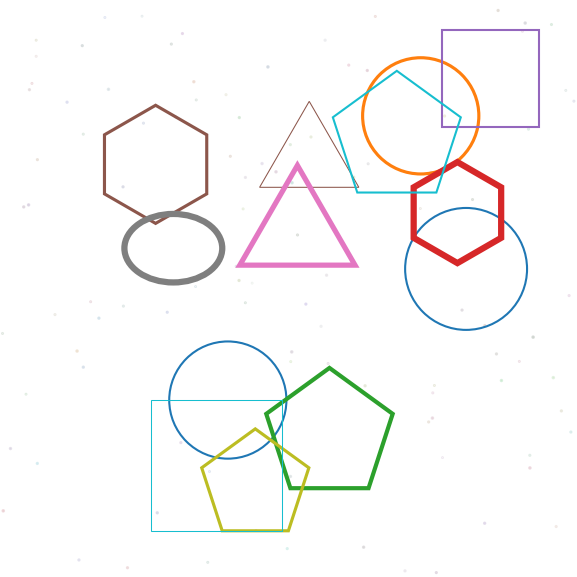[{"shape": "circle", "thickness": 1, "radius": 0.53, "center": [0.807, 0.533]}, {"shape": "circle", "thickness": 1, "radius": 0.51, "center": [0.395, 0.306]}, {"shape": "circle", "thickness": 1.5, "radius": 0.5, "center": [0.729, 0.799]}, {"shape": "pentagon", "thickness": 2, "radius": 0.58, "center": [0.571, 0.247]}, {"shape": "hexagon", "thickness": 3, "radius": 0.44, "center": [0.792, 0.631]}, {"shape": "square", "thickness": 1, "radius": 0.42, "center": [0.849, 0.863]}, {"shape": "hexagon", "thickness": 1.5, "radius": 0.51, "center": [0.269, 0.715]}, {"shape": "triangle", "thickness": 0.5, "radius": 0.5, "center": [0.535, 0.724]}, {"shape": "triangle", "thickness": 2.5, "radius": 0.58, "center": [0.515, 0.598]}, {"shape": "oval", "thickness": 3, "radius": 0.42, "center": [0.3, 0.569]}, {"shape": "pentagon", "thickness": 1.5, "radius": 0.49, "center": [0.442, 0.159]}, {"shape": "square", "thickness": 0.5, "radius": 0.57, "center": [0.375, 0.193]}, {"shape": "pentagon", "thickness": 1, "radius": 0.58, "center": [0.687, 0.76]}]